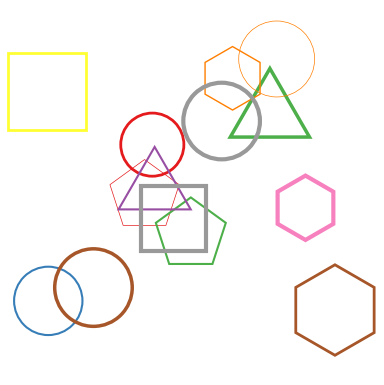[{"shape": "circle", "thickness": 2, "radius": 0.41, "center": [0.396, 0.624]}, {"shape": "pentagon", "thickness": 0.5, "radius": 0.47, "center": [0.375, 0.491]}, {"shape": "circle", "thickness": 1.5, "radius": 0.44, "center": [0.125, 0.218]}, {"shape": "triangle", "thickness": 2.5, "radius": 0.59, "center": [0.701, 0.703]}, {"shape": "pentagon", "thickness": 1.5, "radius": 0.48, "center": [0.496, 0.392]}, {"shape": "triangle", "thickness": 1.5, "radius": 0.54, "center": [0.402, 0.51]}, {"shape": "circle", "thickness": 0.5, "radius": 0.49, "center": [0.719, 0.847]}, {"shape": "hexagon", "thickness": 1, "radius": 0.41, "center": [0.604, 0.797]}, {"shape": "square", "thickness": 2, "radius": 0.5, "center": [0.122, 0.763]}, {"shape": "circle", "thickness": 2.5, "radius": 0.5, "center": [0.243, 0.253]}, {"shape": "hexagon", "thickness": 2, "radius": 0.59, "center": [0.87, 0.195]}, {"shape": "hexagon", "thickness": 3, "radius": 0.42, "center": [0.793, 0.46]}, {"shape": "circle", "thickness": 3, "radius": 0.5, "center": [0.576, 0.686]}, {"shape": "square", "thickness": 3, "radius": 0.42, "center": [0.452, 0.433]}]